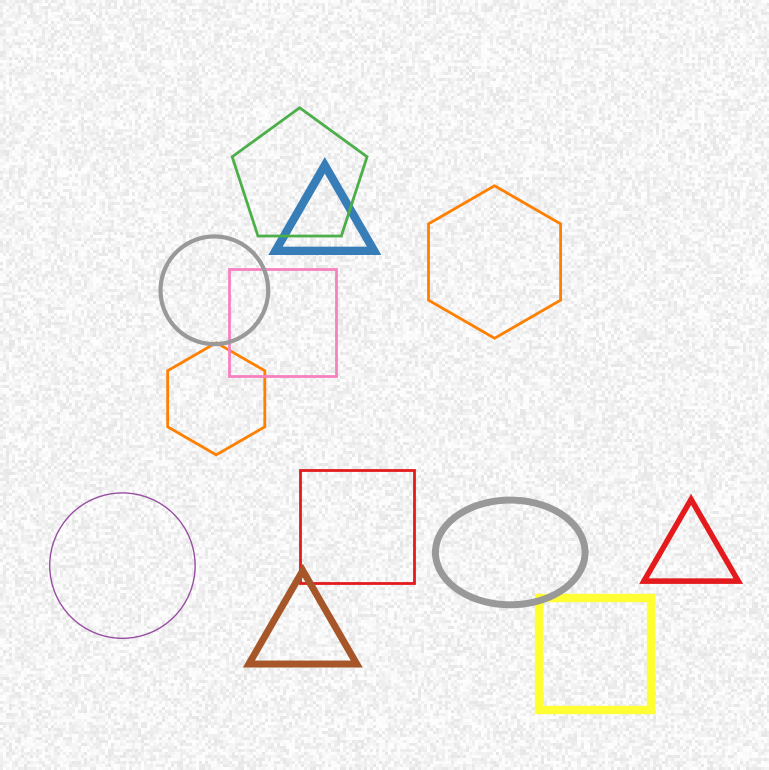[{"shape": "square", "thickness": 1, "radius": 0.37, "center": [0.463, 0.316]}, {"shape": "triangle", "thickness": 2, "radius": 0.35, "center": [0.898, 0.281]}, {"shape": "triangle", "thickness": 3, "radius": 0.37, "center": [0.422, 0.711]}, {"shape": "pentagon", "thickness": 1, "radius": 0.46, "center": [0.389, 0.768]}, {"shape": "circle", "thickness": 0.5, "radius": 0.47, "center": [0.159, 0.265]}, {"shape": "hexagon", "thickness": 1, "radius": 0.5, "center": [0.642, 0.66]}, {"shape": "hexagon", "thickness": 1, "radius": 0.36, "center": [0.281, 0.482]}, {"shape": "square", "thickness": 3, "radius": 0.36, "center": [0.773, 0.15]}, {"shape": "triangle", "thickness": 2.5, "radius": 0.4, "center": [0.393, 0.178]}, {"shape": "square", "thickness": 1, "radius": 0.35, "center": [0.367, 0.581]}, {"shape": "circle", "thickness": 1.5, "radius": 0.35, "center": [0.278, 0.623]}, {"shape": "oval", "thickness": 2.5, "radius": 0.49, "center": [0.663, 0.283]}]